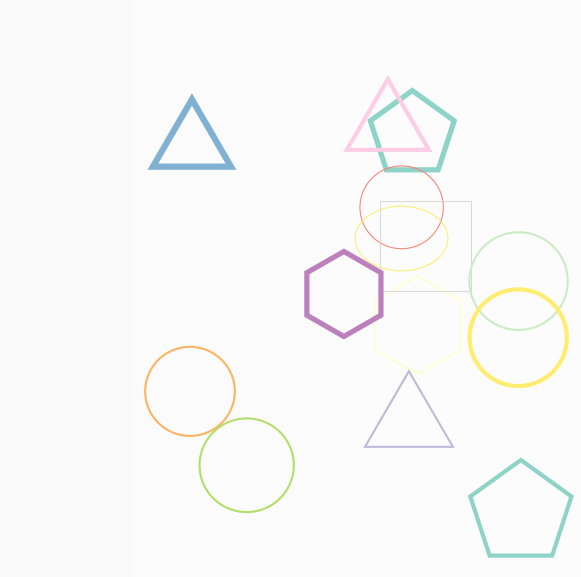[{"shape": "pentagon", "thickness": 2, "radius": 0.46, "center": [0.896, 0.111]}, {"shape": "pentagon", "thickness": 2.5, "radius": 0.38, "center": [0.709, 0.766]}, {"shape": "hexagon", "thickness": 0.5, "radius": 0.42, "center": [0.719, 0.436]}, {"shape": "triangle", "thickness": 1, "radius": 0.44, "center": [0.704, 0.269]}, {"shape": "circle", "thickness": 0.5, "radius": 0.36, "center": [0.691, 0.64]}, {"shape": "triangle", "thickness": 3, "radius": 0.39, "center": [0.33, 0.749]}, {"shape": "circle", "thickness": 1, "radius": 0.39, "center": [0.327, 0.321]}, {"shape": "circle", "thickness": 1, "radius": 0.41, "center": [0.424, 0.194]}, {"shape": "triangle", "thickness": 2, "radius": 0.41, "center": [0.667, 0.78]}, {"shape": "square", "thickness": 0.5, "radius": 0.39, "center": [0.732, 0.574]}, {"shape": "hexagon", "thickness": 2.5, "radius": 0.37, "center": [0.592, 0.49]}, {"shape": "circle", "thickness": 1, "radius": 0.42, "center": [0.892, 0.512]}, {"shape": "oval", "thickness": 0.5, "radius": 0.4, "center": [0.691, 0.586]}, {"shape": "circle", "thickness": 2, "radius": 0.42, "center": [0.892, 0.414]}]